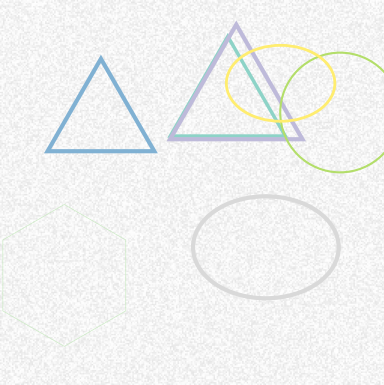[{"shape": "triangle", "thickness": 2.5, "radius": 0.86, "center": [0.592, 0.733]}, {"shape": "triangle", "thickness": 3, "radius": 0.99, "center": [0.614, 0.738]}, {"shape": "triangle", "thickness": 3, "radius": 0.8, "center": [0.262, 0.687]}, {"shape": "circle", "thickness": 1.5, "radius": 0.78, "center": [0.883, 0.708]}, {"shape": "oval", "thickness": 3, "radius": 0.95, "center": [0.691, 0.358]}, {"shape": "hexagon", "thickness": 0.5, "radius": 0.92, "center": [0.167, 0.285]}, {"shape": "oval", "thickness": 2, "radius": 0.7, "center": [0.729, 0.784]}]